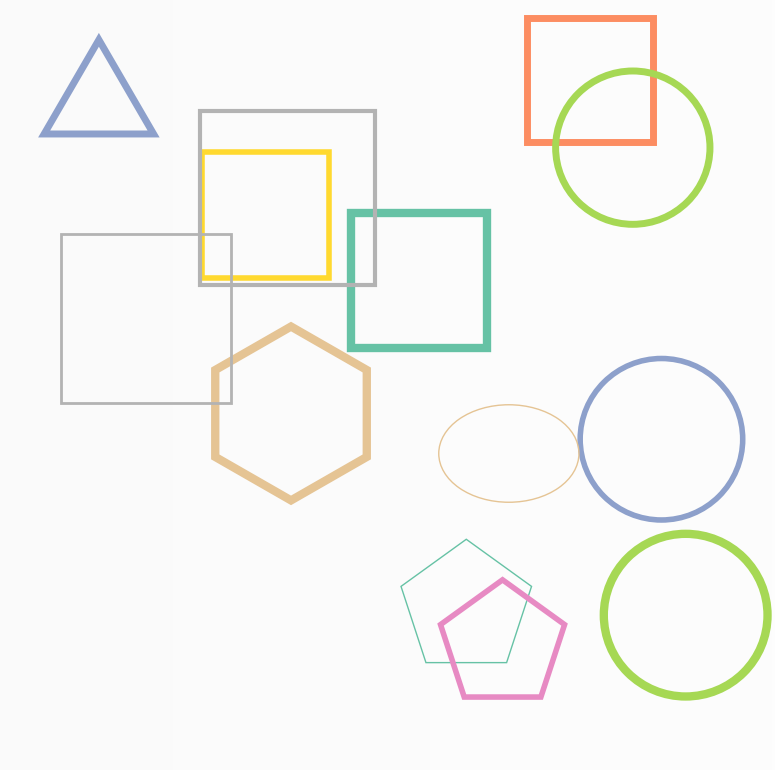[{"shape": "pentagon", "thickness": 0.5, "radius": 0.44, "center": [0.602, 0.211]}, {"shape": "square", "thickness": 3, "radius": 0.44, "center": [0.541, 0.636]}, {"shape": "square", "thickness": 2.5, "radius": 0.4, "center": [0.761, 0.896]}, {"shape": "circle", "thickness": 2, "radius": 0.52, "center": [0.853, 0.43]}, {"shape": "triangle", "thickness": 2.5, "radius": 0.41, "center": [0.128, 0.867]}, {"shape": "pentagon", "thickness": 2, "radius": 0.42, "center": [0.648, 0.163]}, {"shape": "circle", "thickness": 3, "radius": 0.53, "center": [0.885, 0.201]}, {"shape": "circle", "thickness": 2.5, "radius": 0.5, "center": [0.817, 0.808]}, {"shape": "square", "thickness": 2, "radius": 0.41, "center": [0.342, 0.721]}, {"shape": "hexagon", "thickness": 3, "radius": 0.56, "center": [0.376, 0.463]}, {"shape": "oval", "thickness": 0.5, "radius": 0.45, "center": [0.657, 0.411]}, {"shape": "square", "thickness": 1.5, "radius": 0.56, "center": [0.371, 0.743]}, {"shape": "square", "thickness": 1, "radius": 0.55, "center": [0.188, 0.586]}]